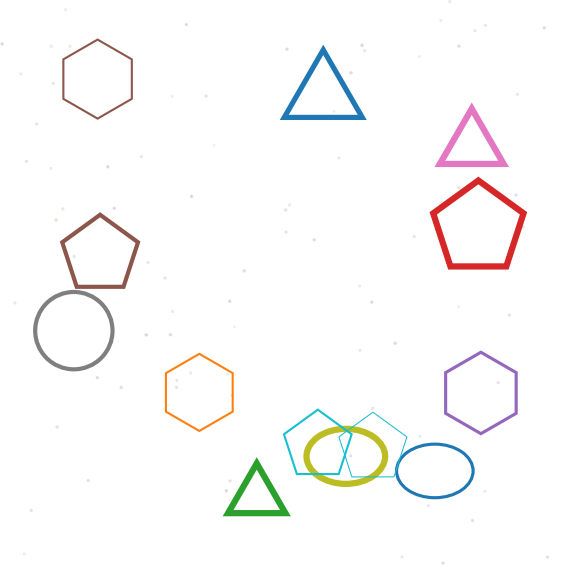[{"shape": "triangle", "thickness": 2.5, "radius": 0.39, "center": [0.56, 0.835]}, {"shape": "oval", "thickness": 1.5, "radius": 0.33, "center": [0.753, 0.184]}, {"shape": "hexagon", "thickness": 1, "radius": 0.33, "center": [0.345, 0.32]}, {"shape": "triangle", "thickness": 3, "radius": 0.29, "center": [0.445, 0.139]}, {"shape": "pentagon", "thickness": 3, "radius": 0.41, "center": [0.828, 0.604]}, {"shape": "hexagon", "thickness": 1.5, "radius": 0.35, "center": [0.833, 0.319]}, {"shape": "pentagon", "thickness": 2, "radius": 0.34, "center": [0.173, 0.558]}, {"shape": "hexagon", "thickness": 1, "radius": 0.34, "center": [0.169, 0.862]}, {"shape": "triangle", "thickness": 3, "radius": 0.32, "center": [0.817, 0.747]}, {"shape": "circle", "thickness": 2, "radius": 0.33, "center": [0.128, 0.427]}, {"shape": "oval", "thickness": 3, "radius": 0.34, "center": [0.599, 0.209]}, {"shape": "pentagon", "thickness": 1, "radius": 0.31, "center": [0.55, 0.228]}, {"shape": "pentagon", "thickness": 0.5, "radius": 0.31, "center": [0.646, 0.223]}]